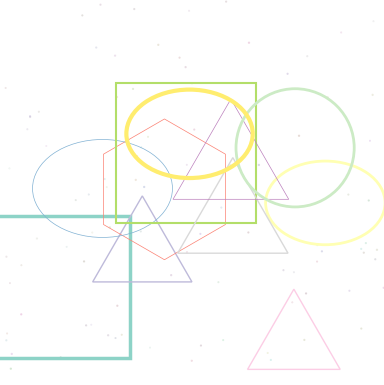[{"shape": "square", "thickness": 2.5, "radius": 0.92, "center": [0.153, 0.254]}, {"shape": "oval", "thickness": 2, "radius": 0.78, "center": [0.845, 0.473]}, {"shape": "triangle", "thickness": 1, "radius": 0.74, "center": [0.37, 0.342]}, {"shape": "hexagon", "thickness": 0.5, "radius": 0.91, "center": [0.427, 0.508]}, {"shape": "oval", "thickness": 0.5, "radius": 0.91, "center": [0.266, 0.51]}, {"shape": "square", "thickness": 1.5, "radius": 0.91, "center": [0.483, 0.602]}, {"shape": "triangle", "thickness": 1, "radius": 0.69, "center": [0.763, 0.11]}, {"shape": "triangle", "thickness": 1, "radius": 0.83, "center": [0.605, 0.425]}, {"shape": "triangle", "thickness": 0.5, "radius": 0.87, "center": [0.6, 0.569]}, {"shape": "circle", "thickness": 2, "radius": 0.77, "center": [0.767, 0.616]}, {"shape": "oval", "thickness": 3, "radius": 0.82, "center": [0.492, 0.652]}]